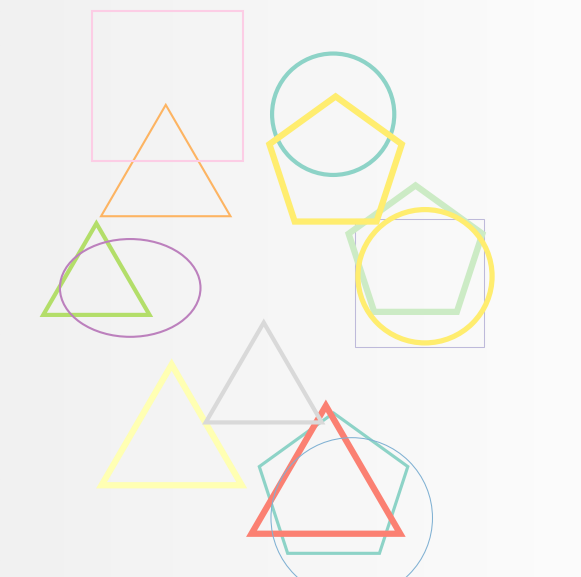[{"shape": "pentagon", "thickness": 1.5, "radius": 0.67, "center": [0.574, 0.15]}, {"shape": "circle", "thickness": 2, "radius": 0.53, "center": [0.573, 0.801]}, {"shape": "triangle", "thickness": 3, "radius": 0.7, "center": [0.295, 0.229]}, {"shape": "square", "thickness": 0.5, "radius": 0.55, "center": [0.721, 0.509]}, {"shape": "triangle", "thickness": 3, "radius": 0.74, "center": [0.561, 0.149]}, {"shape": "circle", "thickness": 0.5, "radius": 0.69, "center": [0.605, 0.102]}, {"shape": "triangle", "thickness": 1, "radius": 0.64, "center": [0.285, 0.689]}, {"shape": "triangle", "thickness": 2, "radius": 0.53, "center": [0.166, 0.507]}, {"shape": "square", "thickness": 1, "radius": 0.65, "center": [0.288, 0.85]}, {"shape": "triangle", "thickness": 2, "radius": 0.58, "center": [0.454, 0.325]}, {"shape": "oval", "thickness": 1, "radius": 0.6, "center": [0.224, 0.501]}, {"shape": "pentagon", "thickness": 3, "radius": 0.61, "center": [0.715, 0.557]}, {"shape": "pentagon", "thickness": 3, "radius": 0.6, "center": [0.577, 0.712]}, {"shape": "circle", "thickness": 2.5, "radius": 0.58, "center": [0.731, 0.521]}]